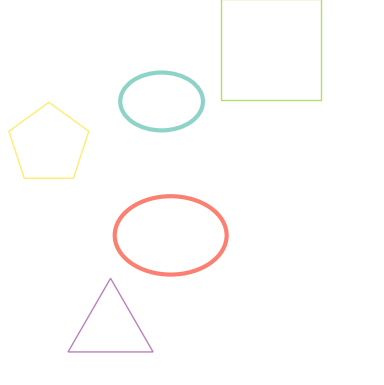[{"shape": "oval", "thickness": 3, "radius": 0.54, "center": [0.42, 0.736]}, {"shape": "oval", "thickness": 3, "radius": 0.73, "center": [0.443, 0.389]}, {"shape": "square", "thickness": 1, "radius": 0.65, "center": [0.704, 0.872]}, {"shape": "triangle", "thickness": 1, "radius": 0.64, "center": [0.287, 0.15]}, {"shape": "pentagon", "thickness": 1, "radius": 0.54, "center": [0.127, 0.625]}]